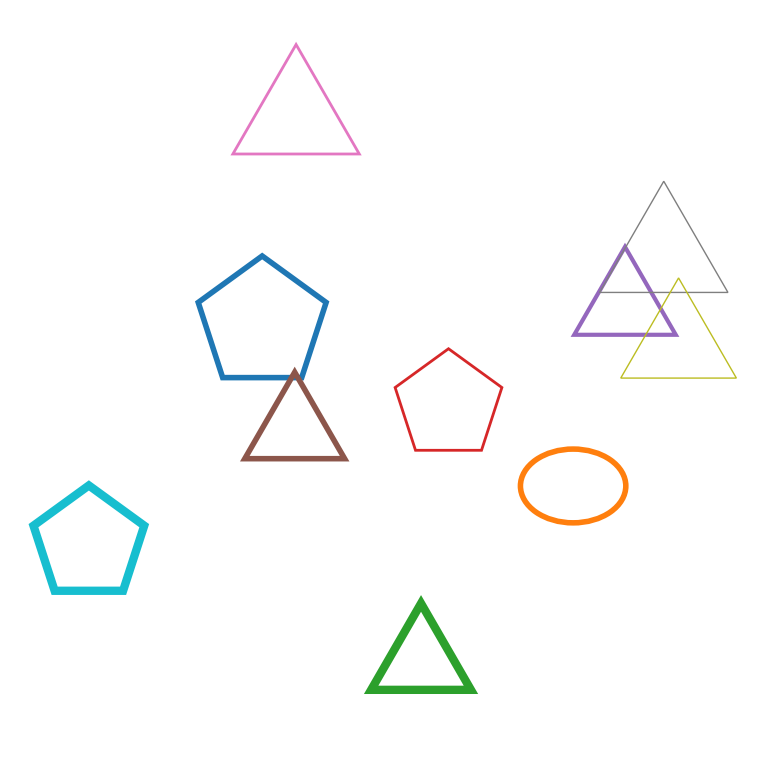[{"shape": "pentagon", "thickness": 2, "radius": 0.44, "center": [0.341, 0.58]}, {"shape": "oval", "thickness": 2, "radius": 0.34, "center": [0.744, 0.369]}, {"shape": "triangle", "thickness": 3, "radius": 0.37, "center": [0.547, 0.142]}, {"shape": "pentagon", "thickness": 1, "radius": 0.36, "center": [0.582, 0.474]}, {"shape": "triangle", "thickness": 1.5, "radius": 0.38, "center": [0.812, 0.603]}, {"shape": "triangle", "thickness": 2, "radius": 0.37, "center": [0.383, 0.442]}, {"shape": "triangle", "thickness": 1, "radius": 0.47, "center": [0.385, 0.847]}, {"shape": "triangle", "thickness": 0.5, "radius": 0.48, "center": [0.862, 0.668]}, {"shape": "triangle", "thickness": 0.5, "radius": 0.43, "center": [0.881, 0.552]}, {"shape": "pentagon", "thickness": 3, "radius": 0.38, "center": [0.115, 0.294]}]